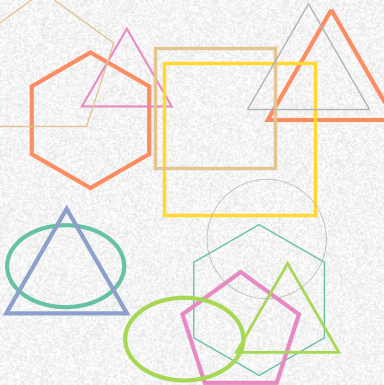[{"shape": "oval", "thickness": 3, "radius": 0.76, "center": [0.171, 0.309]}, {"shape": "hexagon", "thickness": 1, "radius": 0.98, "center": [0.673, 0.221]}, {"shape": "triangle", "thickness": 3, "radius": 0.95, "center": [0.861, 0.784]}, {"shape": "hexagon", "thickness": 3, "radius": 0.88, "center": [0.235, 0.688]}, {"shape": "triangle", "thickness": 3, "radius": 0.91, "center": [0.173, 0.277]}, {"shape": "triangle", "thickness": 1.5, "radius": 0.67, "center": [0.329, 0.791]}, {"shape": "pentagon", "thickness": 3, "radius": 0.8, "center": [0.625, 0.134]}, {"shape": "oval", "thickness": 3, "radius": 0.77, "center": [0.479, 0.119]}, {"shape": "triangle", "thickness": 2, "radius": 0.77, "center": [0.747, 0.162]}, {"shape": "square", "thickness": 2.5, "radius": 0.99, "center": [0.622, 0.64]}, {"shape": "square", "thickness": 2.5, "radius": 0.78, "center": [0.558, 0.719]}, {"shape": "pentagon", "thickness": 1, "radius": 0.97, "center": [0.111, 0.828]}, {"shape": "triangle", "thickness": 1, "radius": 0.92, "center": [0.801, 0.807]}, {"shape": "circle", "thickness": 0.5, "radius": 0.78, "center": [0.693, 0.379]}]